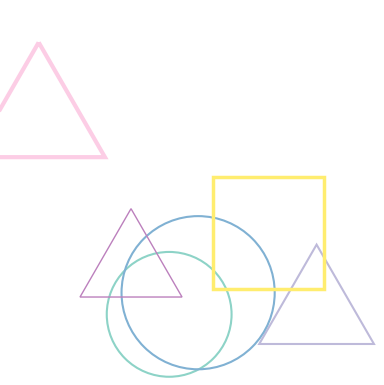[{"shape": "circle", "thickness": 1.5, "radius": 0.81, "center": [0.439, 0.184]}, {"shape": "triangle", "thickness": 1.5, "radius": 0.86, "center": [0.822, 0.193]}, {"shape": "circle", "thickness": 1.5, "radius": 0.99, "center": [0.515, 0.24]}, {"shape": "triangle", "thickness": 3, "radius": 0.99, "center": [0.1, 0.691]}, {"shape": "triangle", "thickness": 1, "radius": 0.76, "center": [0.34, 0.305]}, {"shape": "square", "thickness": 2.5, "radius": 0.73, "center": [0.697, 0.395]}]